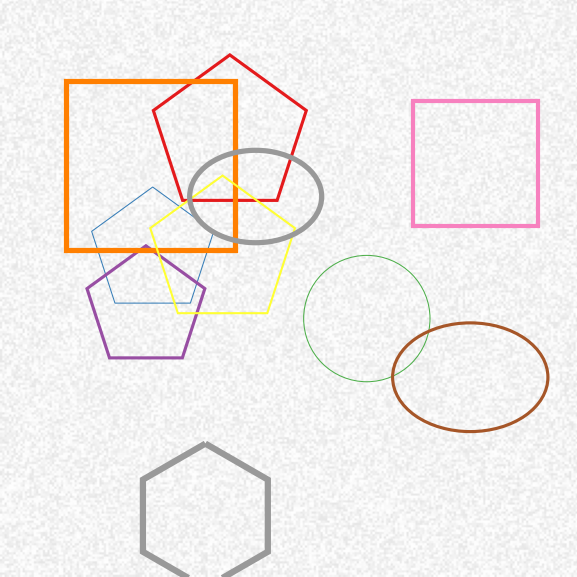[{"shape": "pentagon", "thickness": 1.5, "radius": 0.7, "center": [0.398, 0.765]}, {"shape": "pentagon", "thickness": 0.5, "radius": 0.56, "center": [0.264, 0.564]}, {"shape": "circle", "thickness": 0.5, "radius": 0.55, "center": [0.635, 0.448]}, {"shape": "pentagon", "thickness": 1.5, "radius": 0.54, "center": [0.253, 0.466]}, {"shape": "square", "thickness": 2.5, "radius": 0.73, "center": [0.26, 0.712]}, {"shape": "pentagon", "thickness": 1, "radius": 0.66, "center": [0.385, 0.563]}, {"shape": "oval", "thickness": 1.5, "radius": 0.67, "center": [0.814, 0.346]}, {"shape": "square", "thickness": 2, "radius": 0.54, "center": [0.823, 0.716]}, {"shape": "oval", "thickness": 2.5, "radius": 0.57, "center": [0.443, 0.659]}, {"shape": "hexagon", "thickness": 3, "radius": 0.62, "center": [0.356, 0.106]}]